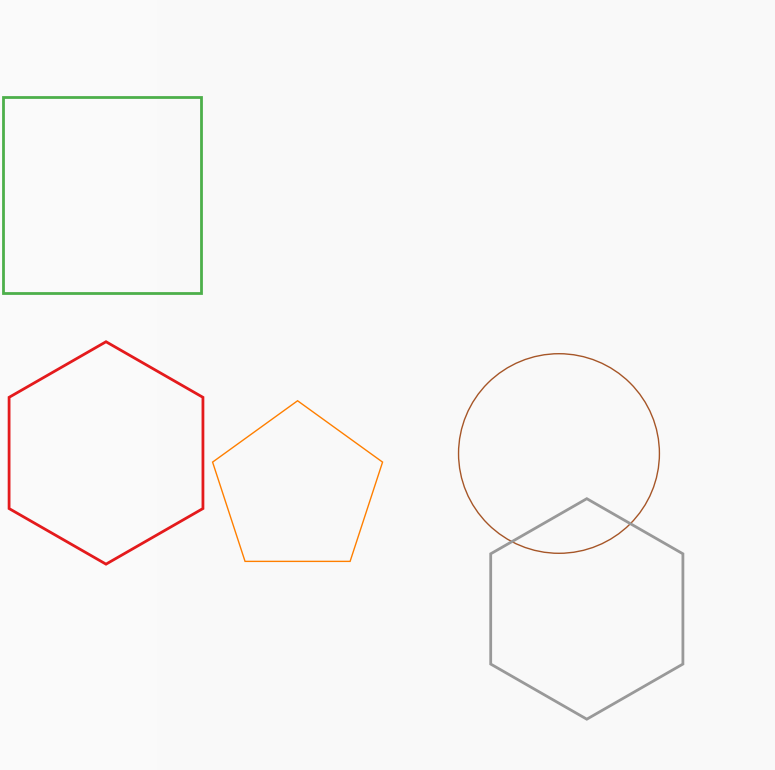[{"shape": "hexagon", "thickness": 1, "radius": 0.72, "center": [0.137, 0.412]}, {"shape": "square", "thickness": 1, "radius": 0.64, "center": [0.132, 0.747]}, {"shape": "pentagon", "thickness": 0.5, "radius": 0.58, "center": [0.384, 0.364]}, {"shape": "circle", "thickness": 0.5, "radius": 0.65, "center": [0.721, 0.411]}, {"shape": "hexagon", "thickness": 1, "radius": 0.72, "center": [0.757, 0.209]}]